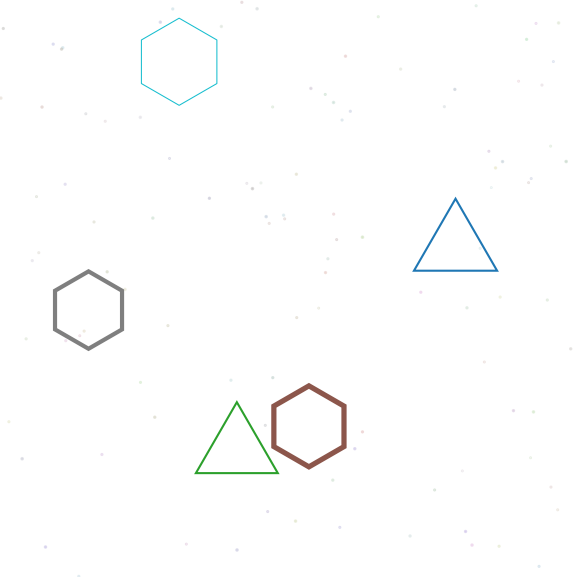[{"shape": "triangle", "thickness": 1, "radius": 0.42, "center": [0.789, 0.572]}, {"shape": "triangle", "thickness": 1, "radius": 0.41, "center": [0.41, 0.221]}, {"shape": "hexagon", "thickness": 2.5, "radius": 0.35, "center": [0.535, 0.261]}, {"shape": "hexagon", "thickness": 2, "radius": 0.34, "center": [0.153, 0.462]}, {"shape": "hexagon", "thickness": 0.5, "radius": 0.38, "center": [0.31, 0.892]}]